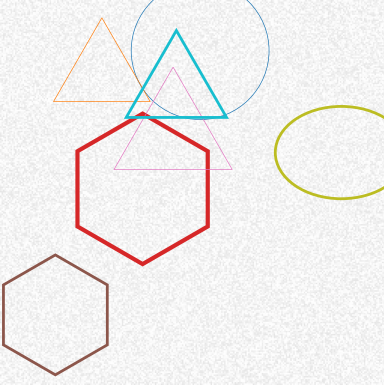[{"shape": "circle", "thickness": 0.5, "radius": 0.9, "center": [0.52, 0.868]}, {"shape": "triangle", "thickness": 0.5, "radius": 0.73, "center": [0.265, 0.809]}, {"shape": "hexagon", "thickness": 3, "radius": 0.98, "center": [0.37, 0.509]}, {"shape": "hexagon", "thickness": 2, "radius": 0.78, "center": [0.144, 0.182]}, {"shape": "triangle", "thickness": 0.5, "radius": 0.89, "center": [0.45, 0.648]}, {"shape": "oval", "thickness": 2, "radius": 0.86, "center": [0.886, 0.604]}, {"shape": "triangle", "thickness": 2, "radius": 0.75, "center": [0.458, 0.77]}]